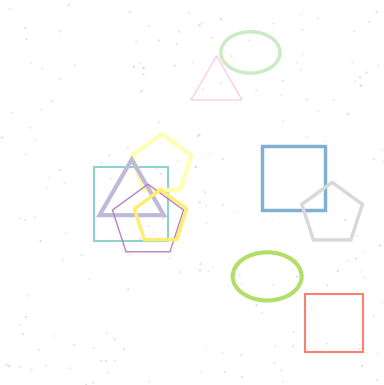[{"shape": "square", "thickness": 1.5, "radius": 0.48, "center": [0.341, 0.47]}, {"shape": "pentagon", "thickness": 3, "radius": 0.4, "center": [0.42, 0.571]}, {"shape": "triangle", "thickness": 3, "radius": 0.48, "center": [0.342, 0.489]}, {"shape": "square", "thickness": 1.5, "radius": 0.38, "center": [0.868, 0.161]}, {"shape": "square", "thickness": 2.5, "radius": 0.41, "center": [0.762, 0.538]}, {"shape": "oval", "thickness": 3, "radius": 0.45, "center": [0.694, 0.282]}, {"shape": "triangle", "thickness": 1, "radius": 0.38, "center": [0.562, 0.778]}, {"shape": "pentagon", "thickness": 2.5, "radius": 0.41, "center": [0.863, 0.444]}, {"shape": "pentagon", "thickness": 1, "radius": 0.49, "center": [0.384, 0.425]}, {"shape": "oval", "thickness": 2.5, "radius": 0.38, "center": [0.651, 0.864]}, {"shape": "pentagon", "thickness": 2.5, "radius": 0.36, "center": [0.417, 0.436]}]